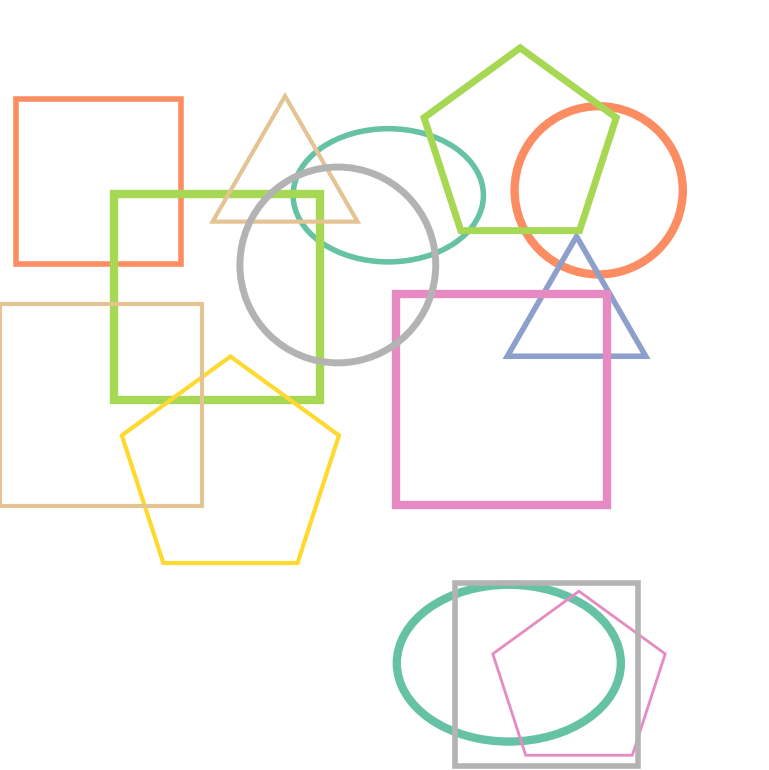[{"shape": "oval", "thickness": 2, "radius": 0.62, "center": [0.504, 0.746]}, {"shape": "oval", "thickness": 3, "radius": 0.73, "center": [0.661, 0.139]}, {"shape": "square", "thickness": 2, "radius": 0.54, "center": [0.128, 0.765]}, {"shape": "circle", "thickness": 3, "radius": 0.55, "center": [0.778, 0.753]}, {"shape": "triangle", "thickness": 2, "radius": 0.52, "center": [0.749, 0.589]}, {"shape": "pentagon", "thickness": 1, "radius": 0.59, "center": [0.752, 0.114]}, {"shape": "square", "thickness": 3, "radius": 0.68, "center": [0.651, 0.481]}, {"shape": "pentagon", "thickness": 2.5, "radius": 0.66, "center": [0.676, 0.807]}, {"shape": "square", "thickness": 3, "radius": 0.67, "center": [0.282, 0.615]}, {"shape": "pentagon", "thickness": 1.5, "radius": 0.74, "center": [0.299, 0.389]}, {"shape": "triangle", "thickness": 1.5, "radius": 0.54, "center": [0.37, 0.767]}, {"shape": "square", "thickness": 1.5, "radius": 0.66, "center": [0.131, 0.474]}, {"shape": "circle", "thickness": 2.5, "radius": 0.64, "center": [0.439, 0.656]}, {"shape": "square", "thickness": 2, "radius": 0.6, "center": [0.71, 0.124]}]